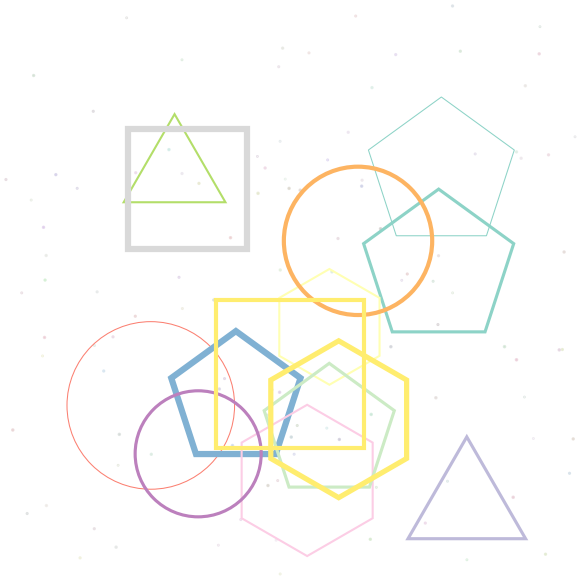[{"shape": "pentagon", "thickness": 0.5, "radius": 0.66, "center": [0.764, 0.698]}, {"shape": "pentagon", "thickness": 1.5, "radius": 0.68, "center": [0.76, 0.535]}, {"shape": "hexagon", "thickness": 1, "radius": 0.5, "center": [0.57, 0.433]}, {"shape": "triangle", "thickness": 1.5, "radius": 0.59, "center": [0.808, 0.125]}, {"shape": "circle", "thickness": 0.5, "radius": 0.73, "center": [0.261, 0.297]}, {"shape": "pentagon", "thickness": 3, "radius": 0.59, "center": [0.408, 0.308]}, {"shape": "circle", "thickness": 2, "radius": 0.64, "center": [0.62, 0.582]}, {"shape": "triangle", "thickness": 1, "radius": 0.51, "center": [0.302, 0.7]}, {"shape": "hexagon", "thickness": 1, "radius": 0.65, "center": [0.532, 0.167]}, {"shape": "square", "thickness": 3, "radius": 0.52, "center": [0.324, 0.672]}, {"shape": "circle", "thickness": 1.5, "radius": 0.55, "center": [0.343, 0.213]}, {"shape": "pentagon", "thickness": 1.5, "radius": 0.59, "center": [0.57, 0.252]}, {"shape": "square", "thickness": 2, "radius": 0.64, "center": [0.503, 0.351]}, {"shape": "hexagon", "thickness": 2.5, "radius": 0.68, "center": [0.587, 0.273]}]